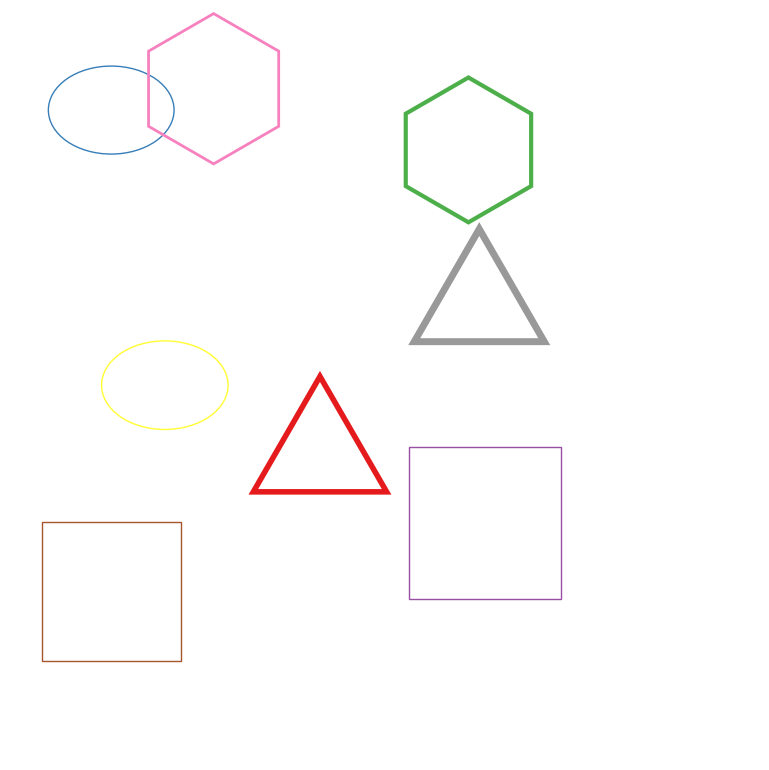[{"shape": "triangle", "thickness": 2, "radius": 0.5, "center": [0.416, 0.411]}, {"shape": "oval", "thickness": 0.5, "radius": 0.41, "center": [0.144, 0.857]}, {"shape": "hexagon", "thickness": 1.5, "radius": 0.47, "center": [0.608, 0.805]}, {"shape": "square", "thickness": 0.5, "radius": 0.49, "center": [0.629, 0.321]}, {"shape": "oval", "thickness": 0.5, "radius": 0.41, "center": [0.214, 0.5]}, {"shape": "square", "thickness": 0.5, "radius": 0.45, "center": [0.145, 0.232]}, {"shape": "hexagon", "thickness": 1, "radius": 0.49, "center": [0.277, 0.885]}, {"shape": "triangle", "thickness": 2.5, "radius": 0.49, "center": [0.622, 0.605]}]